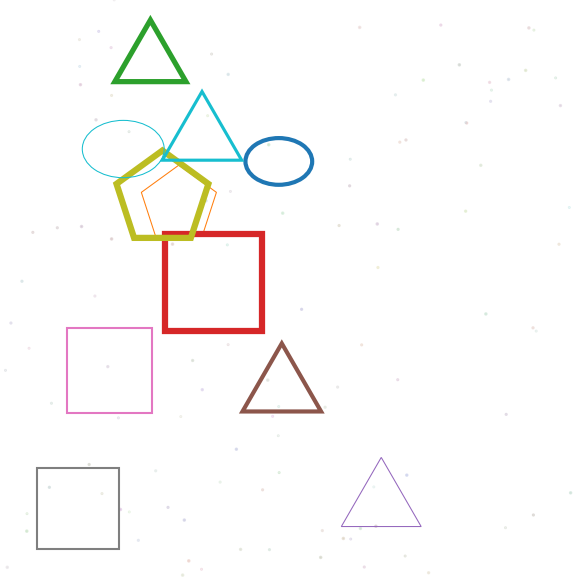[{"shape": "oval", "thickness": 2, "radius": 0.29, "center": [0.483, 0.72]}, {"shape": "pentagon", "thickness": 0.5, "radius": 0.34, "center": [0.31, 0.645]}, {"shape": "triangle", "thickness": 2.5, "radius": 0.36, "center": [0.26, 0.893]}, {"shape": "square", "thickness": 3, "radius": 0.42, "center": [0.37, 0.51]}, {"shape": "triangle", "thickness": 0.5, "radius": 0.4, "center": [0.66, 0.127]}, {"shape": "triangle", "thickness": 2, "radius": 0.39, "center": [0.488, 0.326]}, {"shape": "square", "thickness": 1, "radius": 0.37, "center": [0.189, 0.358]}, {"shape": "square", "thickness": 1, "radius": 0.35, "center": [0.135, 0.119]}, {"shape": "pentagon", "thickness": 3, "radius": 0.42, "center": [0.281, 0.655]}, {"shape": "triangle", "thickness": 1.5, "radius": 0.4, "center": [0.35, 0.761]}, {"shape": "oval", "thickness": 0.5, "radius": 0.35, "center": [0.213, 0.741]}]